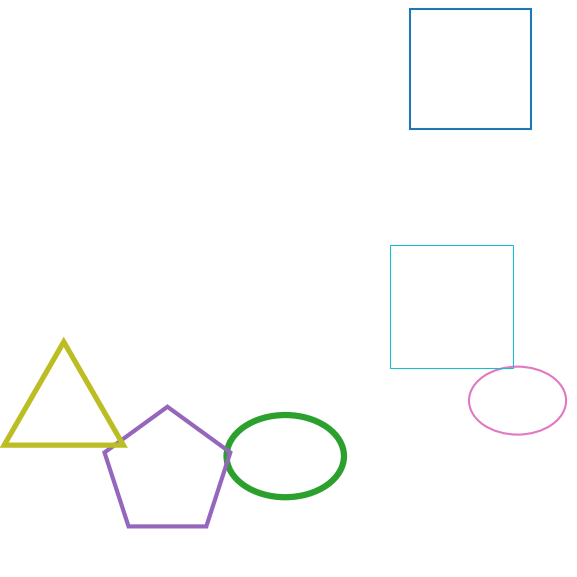[{"shape": "square", "thickness": 1, "radius": 0.52, "center": [0.815, 0.88]}, {"shape": "oval", "thickness": 3, "radius": 0.51, "center": [0.494, 0.209]}, {"shape": "pentagon", "thickness": 2, "radius": 0.57, "center": [0.29, 0.18]}, {"shape": "oval", "thickness": 1, "radius": 0.42, "center": [0.896, 0.305]}, {"shape": "triangle", "thickness": 2.5, "radius": 0.6, "center": [0.11, 0.288]}, {"shape": "square", "thickness": 0.5, "radius": 0.53, "center": [0.781, 0.469]}]